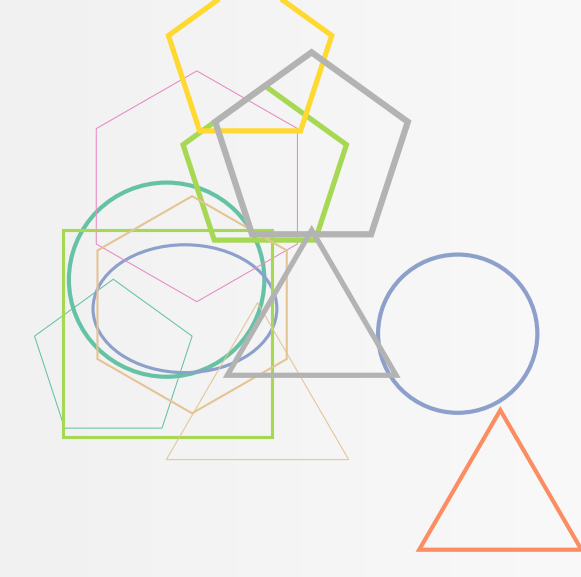[{"shape": "pentagon", "thickness": 0.5, "radius": 0.71, "center": [0.195, 0.373]}, {"shape": "circle", "thickness": 2, "radius": 0.84, "center": [0.287, 0.515]}, {"shape": "triangle", "thickness": 2, "radius": 0.81, "center": [0.861, 0.128]}, {"shape": "oval", "thickness": 1.5, "radius": 0.79, "center": [0.318, 0.465]}, {"shape": "circle", "thickness": 2, "radius": 0.69, "center": [0.787, 0.421]}, {"shape": "hexagon", "thickness": 0.5, "radius": 1.0, "center": [0.339, 0.677]}, {"shape": "square", "thickness": 1.5, "radius": 0.9, "center": [0.287, 0.422]}, {"shape": "pentagon", "thickness": 2.5, "radius": 0.74, "center": [0.455, 0.703]}, {"shape": "pentagon", "thickness": 2.5, "radius": 0.74, "center": [0.43, 0.892]}, {"shape": "triangle", "thickness": 0.5, "radius": 0.91, "center": [0.443, 0.294]}, {"shape": "hexagon", "thickness": 1, "radius": 0.94, "center": [0.331, 0.471]}, {"shape": "triangle", "thickness": 2.5, "radius": 0.84, "center": [0.536, 0.433]}, {"shape": "pentagon", "thickness": 3, "radius": 0.87, "center": [0.536, 0.734]}]